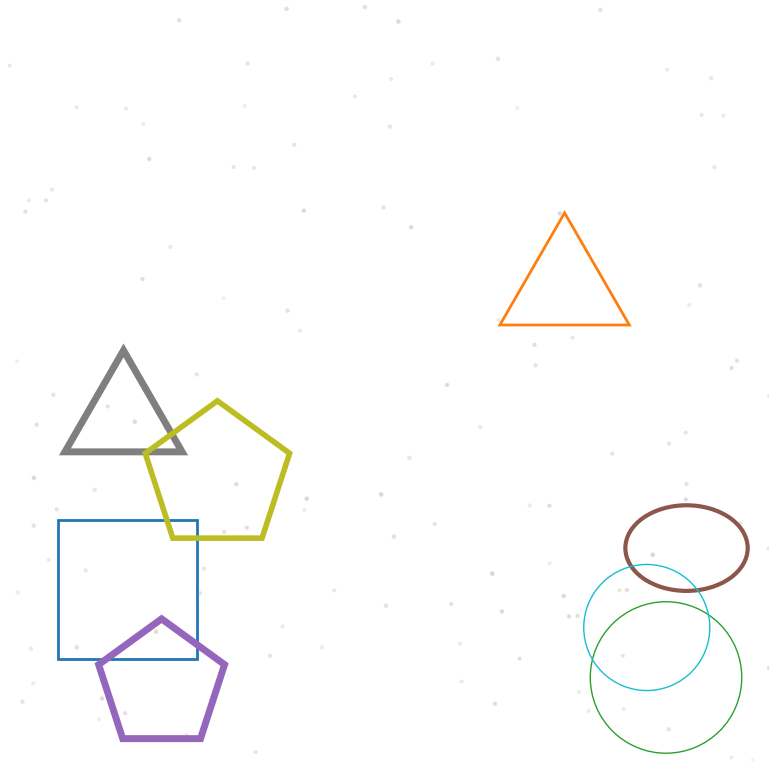[{"shape": "square", "thickness": 1, "radius": 0.45, "center": [0.165, 0.235]}, {"shape": "triangle", "thickness": 1, "radius": 0.49, "center": [0.733, 0.626]}, {"shape": "circle", "thickness": 0.5, "radius": 0.49, "center": [0.865, 0.12]}, {"shape": "pentagon", "thickness": 2.5, "radius": 0.43, "center": [0.21, 0.11]}, {"shape": "oval", "thickness": 1.5, "radius": 0.4, "center": [0.892, 0.288]}, {"shape": "triangle", "thickness": 2.5, "radius": 0.44, "center": [0.16, 0.457]}, {"shape": "pentagon", "thickness": 2, "radius": 0.49, "center": [0.282, 0.381]}, {"shape": "circle", "thickness": 0.5, "radius": 0.41, "center": [0.84, 0.185]}]